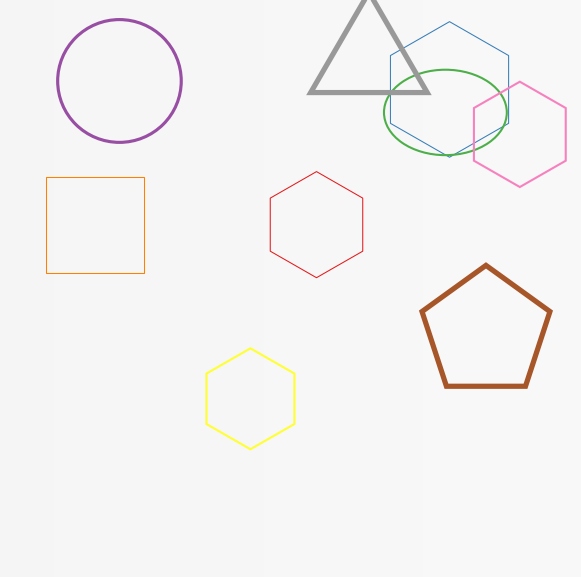[{"shape": "hexagon", "thickness": 0.5, "radius": 0.46, "center": [0.545, 0.61]}, {"shape": "hexagon", "thickness": 0.5, "radius": 0.59, "center": [0.773, 0.844]}, {"shape": "oval", "thickness": 1, "radius": 0.53, "center": [0.766, 0.804]}, {"shape": "circle", "thickness": 1.5, "radius": 0.53, "center": [0.206, 0.859]}, {"shape": "square", "thickness": 0.5, "radius": 0.42, "center": [0.163, 0.609]}, {"shape": "hexagon", "thickness": 1, "radius": 0.44, "center": [0.431, 0.309]}, {"shape": "pentagon", "thickness": 2.5, "radius": 0.58, "center": [0.836, 0.424]}, {"shape": "hexagon", "thickness": 1, "radius": 0.46, "center": [0.894, 0.766]}, {"shape": "triangle", "thickness": 2.5, "radius": 0.58, "center": [0.635, 0.897]}]